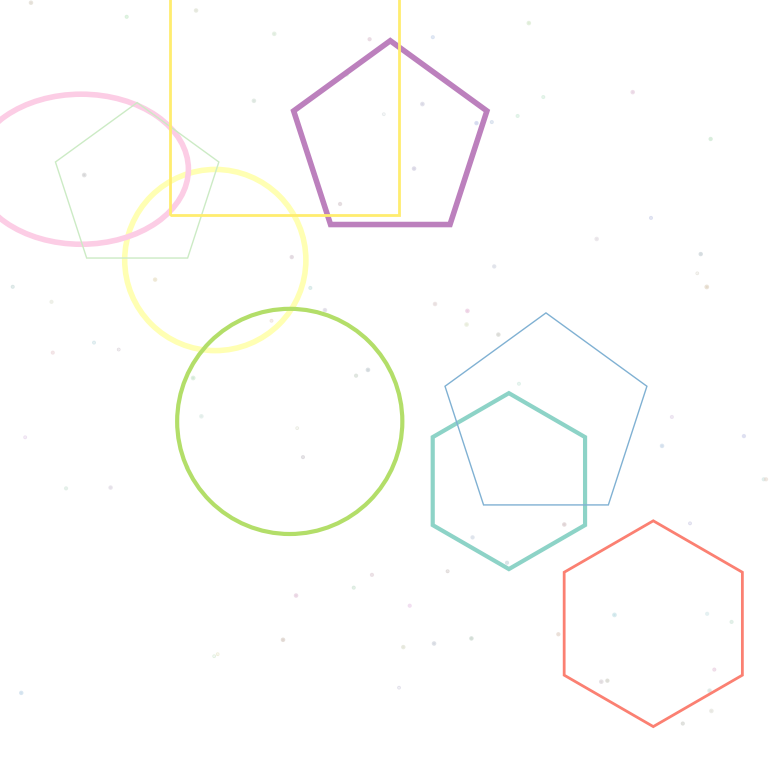[{"shape": "hexagon", "thickness": 1.5, "radius": 0.57, "center": [0.661, 0.375]}, {"shape": "circle", "thickness": 2, "radius": 0.59, "center": [0.28, 0.662]}, {"shape": "hexagon", "thickness": 1, "radius": 0.67, "center": [0.848, 0.19]}, {"shape": "pentagon", "thickness": 0.5, "radius": 0.69, "center": [0.709, 0.456]}, {"shape": "circle", "thickness": 1.5, "radius": 0.73, "center": [0.376, 0.453]}, {"shape": "oval", "thickness": 2, "radius": 0.7, "center": [0.105, 0.78]}, {"shape": "pentagon", "thickness": 2, "radius": 0.66, "center": [0.507, 0.815]}, {"shape": "pentagon", "thickness": 0.5, "radius": 0.56, "center": [0.178, 0.755]}, {"shape": "square", "thickness": 1, "radius": 0.74, "center": [0.37, 0.87]}]